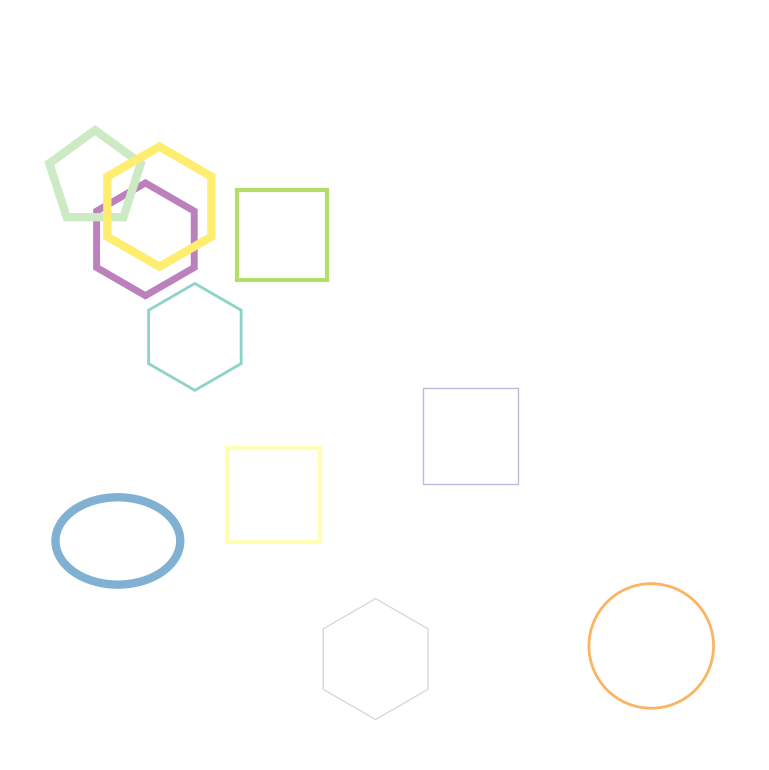[{"shape": "hexagon", "thickness": 1, "radius": 0.35, "center": [0.253, 0.562]}, {"shape": "square", "thickness": 1.5, "radius": 0.3, "center": [0.355, 0.357]}, {"shape": "square", "thickness": 0.5, "radius": 0.31, "center": [0.611, 0.434]}, {"shape": "oval", "thickness": 3, "radius": 0.41, "center": [0.153, 0.297]}, {"shape": "circle", "thickness": 1, "radius": 0.4, "center": [0.846, 0.161]}, {"shape": "square", "thickness": 1.5, "radius": 0.29, "center": [0.367, 0.695]}, {"shape": "hexagon", "thickness": 0.5, "radius": 0.39, "center": [0.488, 0.144]}, {"shape": "hexagon", "thickness": 2.5, "radius": 0.37, "center": [0.189, 0.689]}, {"shape": "pentagon", "thickness": 3, "radius": 0.31, "center": [0.123, 0.768]}, {"shape": "hexagon", "thickness": 3, "radius": 0.39, "center": [0.207, 0.732]}]